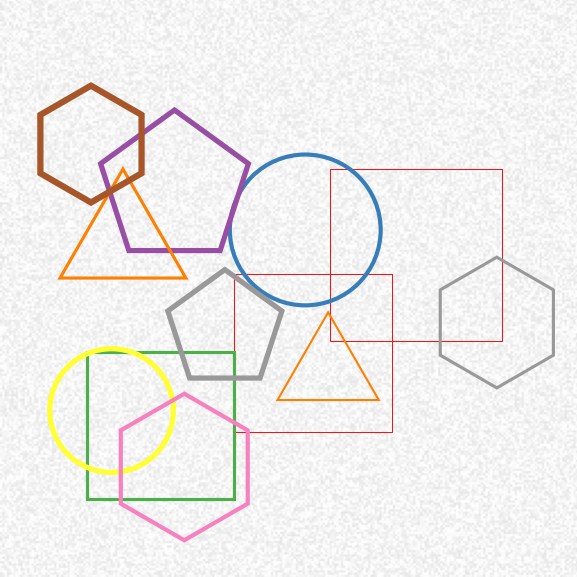[{"shape": "square", "thickness": 0.5, "radius": 0.74, "center": [0.72, 0.557]}, {"shape": "square", "thickness": 0.5, "radius": 0.68, "center": [0.542, 0.388]}, {"shape": "circle", "thickness": 2, "radius": 0.65, "center": [0.529, 0.601]}, {"shape": "square", "thickness": 1.5, "radius": 0.64, "center": [0.279, 0.262]}, {"shape": "pentagon", "thickness": 2.5, "radius": 0.67, "center": [0.302, 0.674]}, {"shape": "triangle", "thickness": 1, "radius": 0.51, "center": [0.568, 0.357]}, {"shape": "triangle", "thickness": 1.5, "radius": 0.63, "center": [0.213, 0.581]}, {"shape": "circle", "thickness": 2.5, "radius": 0.54, "center": [0.193, 0.288]}, {"shape": "hexagon", "thickness": 3, "radius": 0.51, "center": [0.158, 0.75]}, {"shape": "hexagon", "thickness": 2, "radius": 0.63, "center": [0.319, 0.19]}, {"shape": "hexagon", "thickness": 1.5, "radius": 0.57, "center": [0.86, 0.441]}, {"shape": "pentagon", "thickness": 2.5, "radius": 0.52, "center": [0.389, 0.428]}]